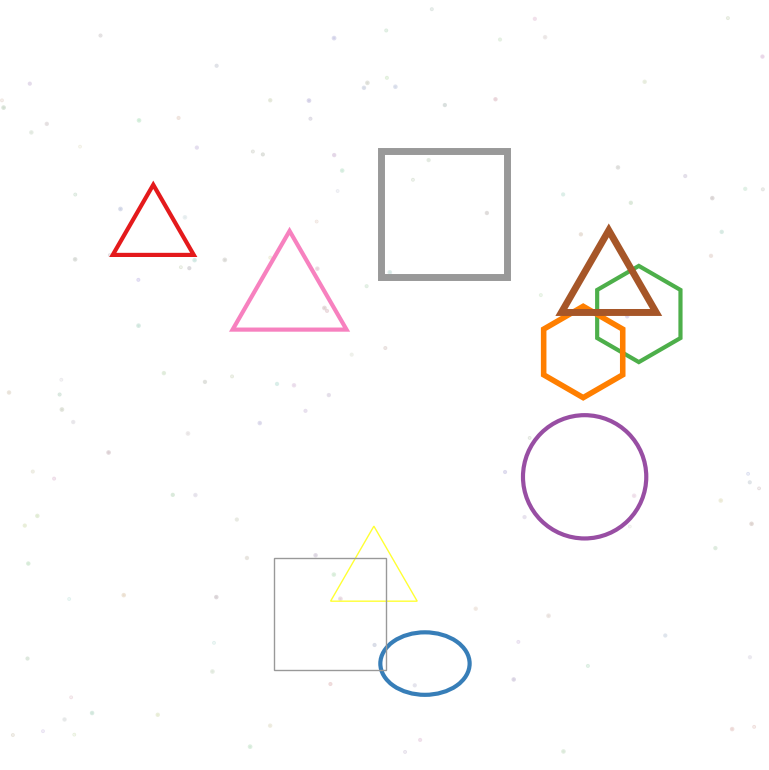[{"shape": "triangle", "thickness": 1.5, "radius": 0.3, "center": [0.199, 0.699]}, {"shape": "oval", "thickness": 1.5, "radius": 0.29, "center": [0.552, 0.138]}, {"shape": "hexagon", "thickness": 1.5, "radius": 0.31, "center": [0.83, 0.592]}, {"shape": "circle", "thickness": 1.5, "radius": 0.4, "center": [0.759, 0.381]}, {"shape": "hexagon", "thickness": 2, "radius": 0.3, "center": [0.757, 0.543]}, {"shape": "triangle", "thickness": 0.5, "radius": 0.32, "center": [0.486, 0.252]}, {"shape": "triangle", "thickness": 2.5, "radius": 0.36, "center": [0.791, 0.63]}, {"shape": "triangle", "thickness": 1.5, "radius": 0.43, "center": [0.376, 0.615]}, {"shape": "square", "thickness": 2.5, "radius": 0.41, "center": [0.577, 0.722]}, {"shape": "square", "thickness": 0.5, "radius": 0.36, "center": [0.429, 0.202]}]